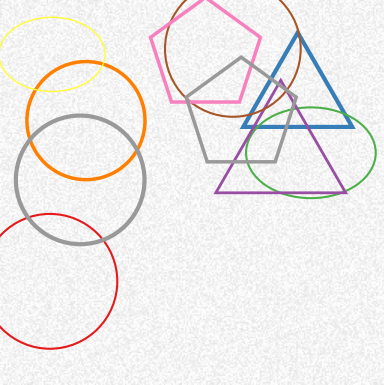[{"shape": "circle", "thickness": 1.5, "radius": 0.88, "center": [0.13, 0.269]}, {"shape": "triangle", "thickness": 3, "radius": 0.82, "center": [0.773, 0.752]}, {"shape": "oval", "thickness": 1.5, "radius": 0.84, "center": [0.808, 0.603]}, {"shape": "triangle", "thickness": 2, "radius": 0.97, "center": [0.729, 0.597]}, {"shape": "circle", "thickness": 2.5, "radius": 0.77, "center": [0.223, 0.687]}, {"shape": "oval", "thickness": 1, "radius": 0.69, "center": [0.135, 0.859]}, {"shape": "circle", "thickness": 1.5, "radius": 0.88, "center": [0.605, 0.873]}, {"shape": "pentagon", "thickness": 2.5, "radius": 0.75, "center": [0.534, 0.856]}, {"shape": "circle", "thickness": 3, "radius": 0.84, "center": [0.208, 0.533]}, {"shape": "pentagon", "thickness": 2.5, "radius": 0.75, "center": [0.626, 0.701]}]